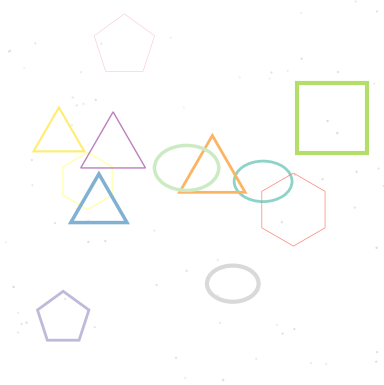[{"shape": "oval", "thickness": 2, "radius": 0.38, "center": [0.683, 0.529]}, {"shape": "hexagon", "thickness": 1, "radius": 0.37, "center": [0.227, 0.53]}, {"shape": "pentagon", "thickness": 2, "radius": 0.35, "center": [0.164, 0.173]}, {"shape": "hexagon", "thickness": 0.5, "radius": 0.47, "center": [0.762, 0.456]}, {"shape": "triangle", "thickness": 2.5, "radius": 0.42, "center": [0.257, 0.464]}, {"shape": "triangle", "thickness": 2, "radius": 0.49, "center": [0.552, 0.55]}, {"shape": "square", "thickness": 3, "radius": 0.45, "center": [0.862, 0.694]}, {"shape": "pentagon", "thickness": 0.5, "radius": 0.41, "center": [0.323, 0.881]}, {"shape": "oval", "thickness": 3, "radius": 0.34, "center": [0.605, 0.263]}, {"shape": "triangle", "thickness": 1, "radius": 0.49, "center": [0.294, 0.612]}, {"shape": "oval", "thickness": 2.5, "radius": 0.42, "center": [0.485, 0.564]}, {"shape": "triangle", "thickness": 1.5, "radius": 0.38, "center": [0.153, 0.645]}]